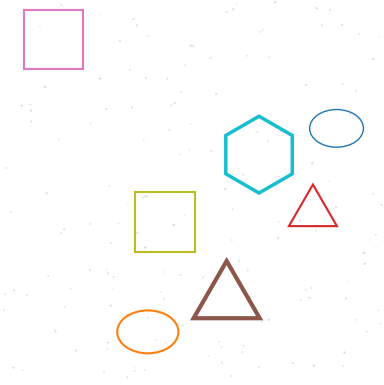[{"shape": "oval", "thickness": 1, "radius": 0.35, "center": [0.874, 0.667]}, {"shape": "oval", "thickness": 1.5, "radius": 0.4, "center": [0.384, 0.138]}, {"shape": "triangle", "thickness": 1.5, "radius": 0.36, "center": [0.813, 0.449]}, {"shape": "triangle", "thickness": 3, "radius": 0.5, "center": [0.589, 0.223]}, {"shape": "square", "thickness": 1.5, "radius": 0.38, "center": [0.14, 0.898]}, {"shape": "square", "thickness": 1.5, "radius": 0.39, "center": [0.43, 0.422]}, {"shape": "hexagon", "thickness": 2.5, "radius": 0.5, "center": [0.673, 0.598]}]